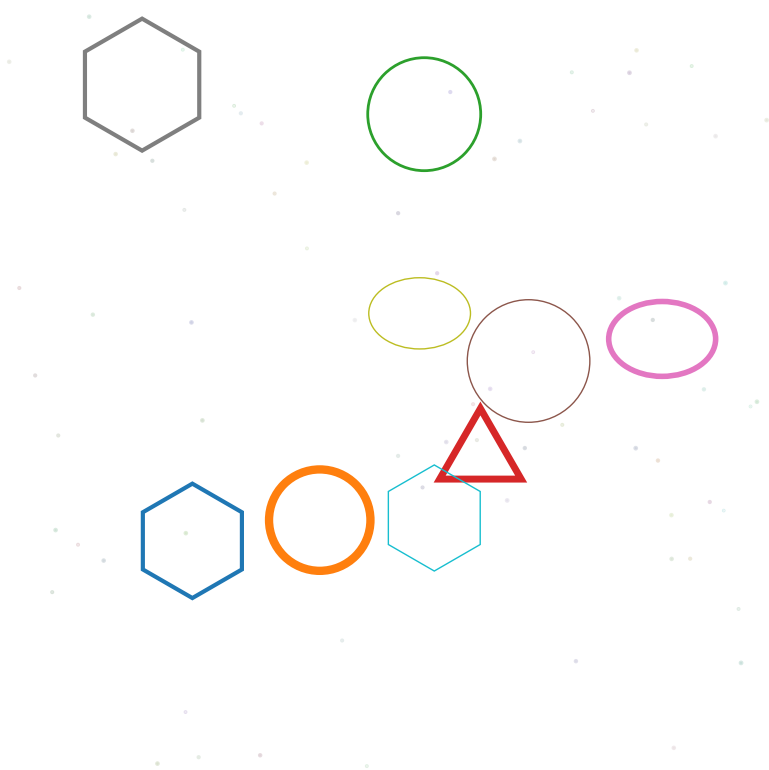[{"shape": "hexagon", "thickness": 1.5, "radius": 0.37, "center": [0.25, 0.298]}, {"shape": "circle", "thickness": 3, "radius": 0.33, "center": [0.415, 0.324]}, {"shape": "circle", "thickness": 1, "radius": 0.37, "center": [0.551, 0.852]}, {"shape": "triangle", "thickness": 2.5, "radius": 0.31, "center": [0.624, 0.408]}, {"shape": "circle", "thickness": 0.5, "radius": 0.4, "center": [0.686, 0.531]}, {"shape": "oval", "thickness": 2, "radius": 0.35, "center": [0.86, 0.56]}, {"shape": "hexagon", "thickness": 1.5, "radius": 0.43, "center": [0.185, 0.89]}, {"shape": "oval", "thickness": 0.5, "radius": 0.33, "center": [0.545, 0.593]}, {"shape": "hexagon", "thickness": 0.5, "radius": 0.34, "center": [0.564, 0.327]}]